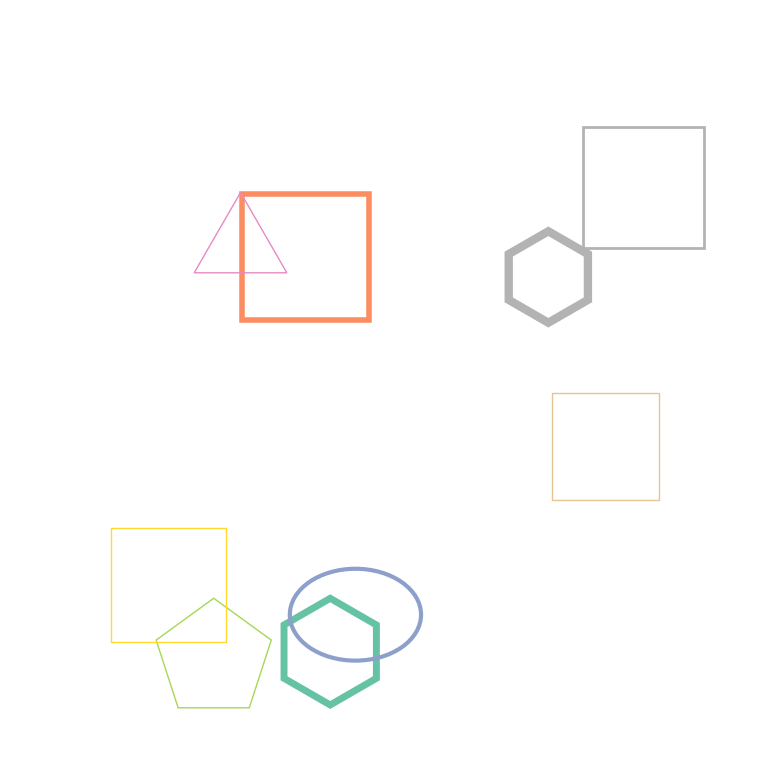[{"shape": "hexagon", "thickness": 2.5, "radius": 0.35, "center": [0.429, 0.154]}, {"shape": "square", "thickness": 2, "radius": 0.41, "center": [0.397, 0.666]}, {"shape": "oval", "thickness": 1.5, "radius": 0.43, "center": [0.462, 0.202]}, {"shape": "triangle", "thickness": 0.5, "radius": 0.35, "center": [0.312, 0.68]}, {"shape": "pentagon", "thickness": 0.5, "radius": 0.39, "center": [0.278, 0.144]}, {"shape": "square", "thickness": 0.5, "radius": 0.37, "center": [0.219, 0.241]}, {"shape": "square", "thickness": 0.5, "radius": 0.35, "center": [0.787, 0.42]}, {"shape": "square", "thickness": 1, "radius": 0.39, "center": [0.836, 0.756]}, {"shape": "hexagon", "thickness": 3, "radius": 0.3, "center": [0.712, 0.64]}]